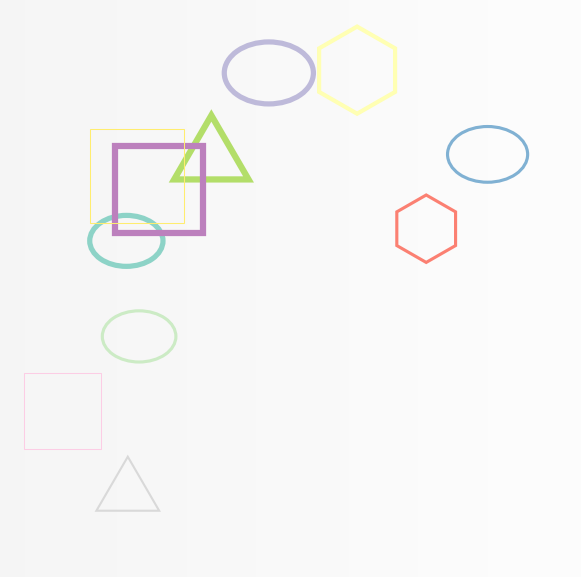[{"shape": "oval", "thickness": 2.5, "radius": 0.32, "center": [0.217, 0.582]}, {"shape": "hexagon", "thickness": 2, "radius": 0.38, "center": [0.614, 0.878]}, {"shape": "oval", "thickness": 2.5, "radius": 0.38, "center": [0.463, 0.873]}, {"shape": "hexagon", "thickness": 1.5, "radius": 0.29, "center": [0.733, 0.603]}, {"shape": "oval", "thickness": 1.5, "radius": 0.34, "center": [0.839, 0.732]}, {"shape": "triangle", "thickness": 3, "radius": 0.37, "center": [0.364, 0.725]}, {"shape": "square", "thickness": 0.5, "radius": 0.33, "center": [0.107, 0.287]}, {"shape": "triangle", "thickness": 1, "radius": 0.31, "center": [0.22, 0.146]}, {"shape": "square", "thickness": 3, "radius": 0.38, "center": [0.273, 0.671]}, {"shape": "oval", "thickness": 1.5, "radius": 0.32, "center": [0.239, 0.417]}, {"shape": "square", "thickness": 0.5, "radius": 0.41, "center": [0.236, 0.694]}]